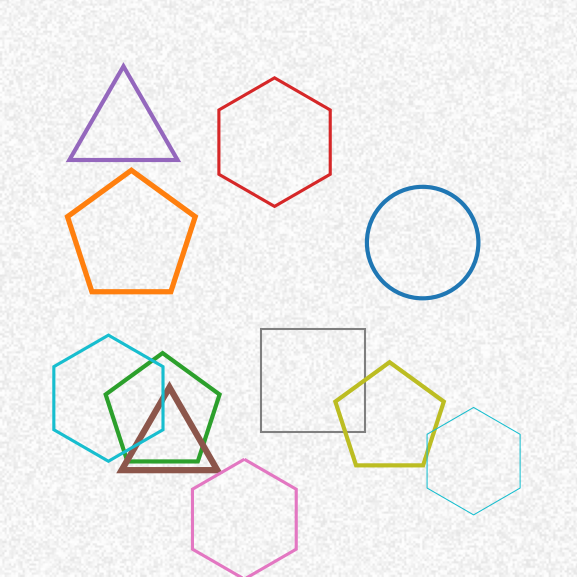[{"shape": "circle", "thickness": 2, "radius": 0.48, "center": [0.732, 0.579]}, {"shape": "pentagon", "thickness": 2.5, "radius": 0.58, "center": [0.227, 0.588]}, {"shape": "pentagon", "thickness": 2, "radius": 0.52, "center": [0.282, 0.284]}, {"shape": "hexagon", "thickness": 1.5, "radius": 0.56, "center": [0.475, 0.753]}, {"shape": "triangle", "thickness": 2, "radius": 0.54, "center": [0.214, 0.776]}, {"shape": "triangle", "thickness": 3, "radius": 0.48, "center": [0.293, 0.233]}, {"shape": "hexagon", "thickness": 1.5, "radius": 0.52, "center": [0.423, 0.1]}, {"shape": "square", "thickness": 1, "radius": 0.45, "center": [0.542, 0.341]}, {"shape": "pentagon", "thickness": 2, "radius": 0.49, "center": [0.675, 0.273]}, {"shape": "hexagon", "thickness": 0.5, "radius": 0.47, "center": [0.82, 0.201]}, {"shape": "hexagon", "thickness": 1.5, "radius": 0.55, "center": [0.188, 0.31]}]